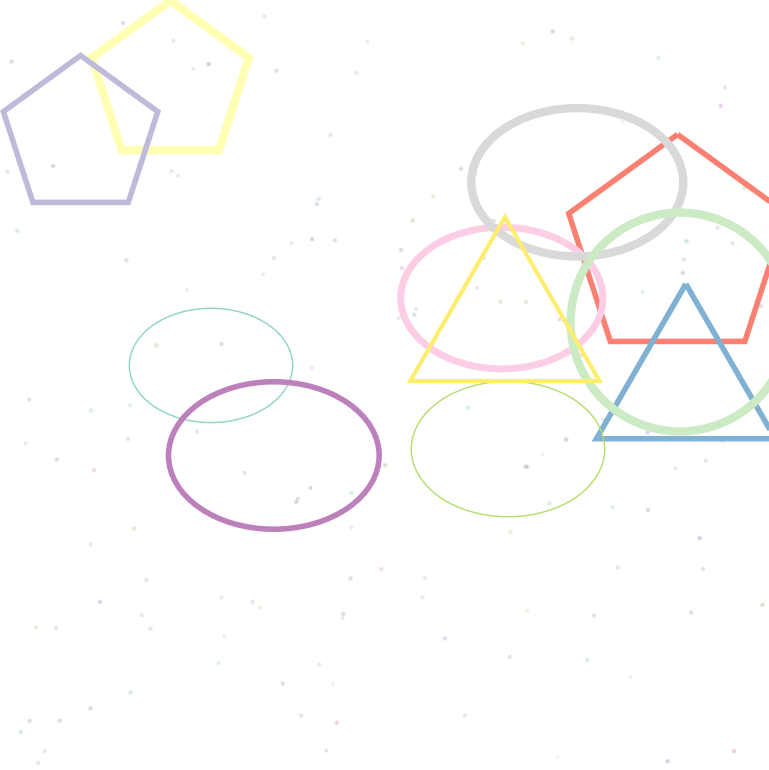[{"shape": "oval", "thickness": 0.5, "radius": 0.53, "center": [0.274, 0.525]}, {"shape": "pentagon", "thickness": 3, "radius": 0.54, "center": [0.221, 0.892]}, {"shape": "pentagon", "thickness": 2, "radius": 0.53, "center": [0.105, 0.822]}, {"shape": "pentagon", "thickness": 2, "radius": 0.74, "center": [0.88, 0.677]}, {"shape": "triangle", "thickness": 2, "radius": 0.67, "center": [0.891, 0.497]}, {"shape": "oval", "thickness": 0.5, "radius": 0.63, "center": [0.66, 0.417]}, {"shape": "oval", "thickness": 2.5, "radius": 0.66, "center": [0.652, 0.613]}, {"shape": "oval", "thickness": 3, "radius": 0.69, "center": [0.75, 0.763]}, {"shape": "oval", "thickness": 2, "radius": 0.68, "center": [0.356, 0.408]}, {"shape": "circle", "thickness": 3, "radius": 0.71, "center": [0.883, 0.582]}, {"shape": "triangle", "thickness": 1.5, "radius": 0.71, "center": [0.656, 0.576]}]